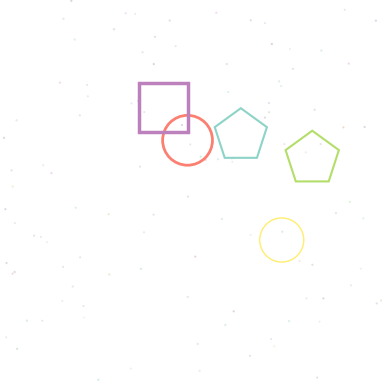[{"shape": "pentagon", "thickness": 1.5, "radius": 0.36, "center": [0.626, 0.648]}, {"shape": "circle", "thickness": 2, "radius": 0.32, "center": [0.487, 0.636]}, {"shape": "pentagon", "thickness": 1.5, "radius": 0.36, "center": [0.811, 0.588]}, {"shape": "square", "thickness": 2.5, "radius": 0.32, "center": [0.425, 0.721]}, {"shape": "circle", "thickness": 1, "radius": 0.29, "center": [0.732, 0.377]}]